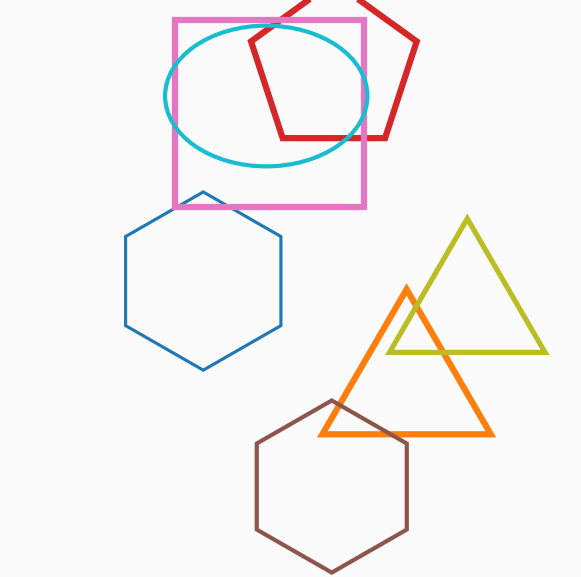[{"shape": "hexagon", "thickness": 1.5, "radius": 0.77, "center": [0.35, 0.512]}, {"shape": "triangle", "thickness": 3, "radius": 0.84, "center": [0.7, 0.331]}, {"shape": "pentagon", "thickness": 3, "radius": 0.75, "center": [0.574, 0.881]}, {"shape": "hexagon", "thickness": 2, "radius": 0.75, "center": [0.571, 0.157]}, {"shape": "square", "thickness": 3, "radius": 0.81, "center": [0.464, 0.803]}, {"shape": "triangle", "thickness": 2.5, "radius": 0.77, "center": [0.804, 0.466]}, {"shape": "oval", "thickness": 2, "radius": 0.87, "center": [0.458, 0.833]}]